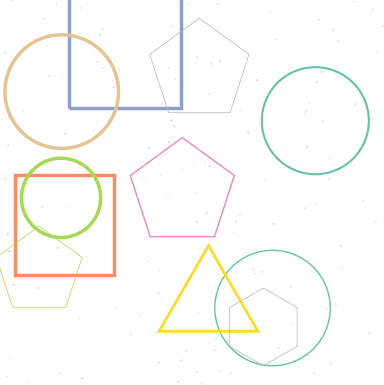[{"shape": "circle", "thickness": 1, "radius": 0.75, "center": [0.708, 0.2]}, {"shape": "circle", "thickness": 1.5, "radius": 0.7, "center": [0.819, 0.686]}, {"shape": "square", "thickness": 2.5, "radius": 0.65, "center": [0.167, 0.416]}, {"shape": "square", "thickness": 2.5, "radius": 0.73, "center": [0.325, 0.866]}, {"shape": "pentagon", "thickness": 1, "radius": 0.71, "center": [0.474, 0.5]}, {"shape": "circle", "thickness": 2.5, "radius": 0.51, "center": [0.159, 0.486]}, {"shape": "pentagon", "thickness": 0.5, "radius": 0.59, "center": [0.102, 0.295]}, {"shape": "triangle", "thickness": 2, "radius": 0.74, "center": [0.541, 0.214]}, {"shape": "circle", "thickness": 2.5, "radius": 0.74, "center": [0.16, 0.762]}, {"shape": "pentagon", "thickness": 0.5, "radius": 0.68, "center": [0.518, 0.817]}, {"shape": "hexagon", "thickness": 0.5, "radius": 0.5, "center": [0.684, 0.151]}]